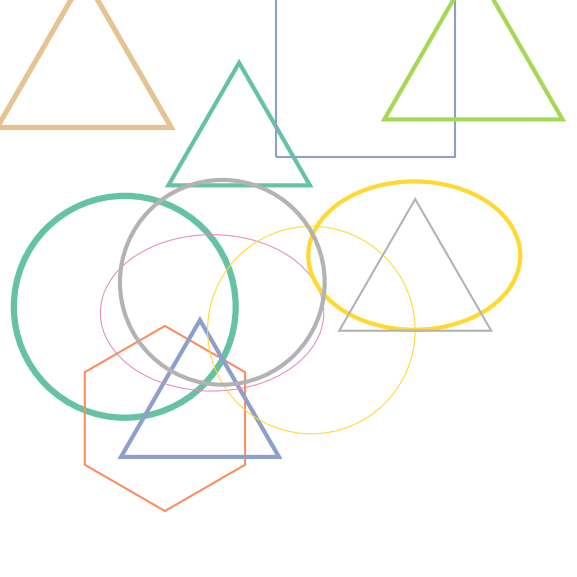[{"shape": "triangle", "thickness": 2, "radius": 0.71, "center": [0.414, 0.749]}, {"shape": "circle", "thickness": 3, "radius": 0.96, "center": [0.216, 0.468]}, {"shape": "hexagon", "thickness": 1, "radius": 0.8, "center": [0.286, 0.275]}, {"shape": "square", "thickness": 1, "radius": 0.77, "center": [0.634, 0.882]}, {"shape": "triangle", "thickness": 2, "radius": 0.79, "center": [0.346, 0.287]}, {"shape": "oval", "thickness": 0.5, "radius": 0.97, "center": [0.367, 0.457]}, {"shape": "triangle", "thickness": 2, "radius": 0.89, "center": [0.82, 0.881]}, {"shape": "circle", "thickness": 0.5, "radius": 0.9, "center": [0.539, 0.428]}, {"shape": "oval", "thickness": 2, "radius": 0.92, "center": [0.717, 0.557]}, {"shape": "triangle", "thickness": 2.5, "radius": 0.87, "center": [0.146, 0.865]}, {"shape": "circle", "thickness": 2, "radius": 0.89, "center": [0.385, 0.51]}, {"shape": "triangle", "thickness": 1, "radius": 0.76, "center": [0.719, 0.502]}]